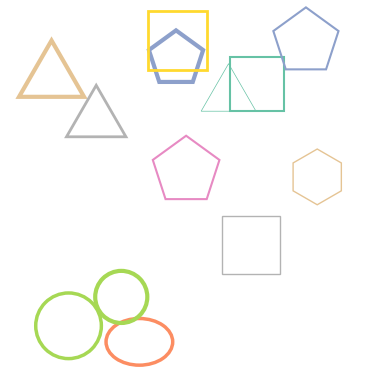[{"shape": "square", "thickness": 1.5, "radius": 0.35, "center": [0.667, 0.782]}, {"shape": "triangle", "thickness": 0.5, "radius": 0.41, "center": [0.594, 0.752]}, {"shape": "oval", "thickness": 2.5, "radius": 0.43, "center": [0.362, 0.112]}, {"shape": "pentagon", "thickness": 1.5, "radius": 0.45, "center": [0.795, 0.892]}, {"shape": "pentagon", "thickness": 3, "radius": 0.37, "center": [0.457, 0.847]}, {"shape": "pentagon", "thickness": 1.5, "radius": 0.46, "center": [0.483, 0.556]}, {"shape": "circle", "thickness": 2.5, "radius": 0.43, "center": [0.178, 0.154]}, {"shape": "circle", "thickness": 3, "radius": 0.34, "center": [0.315, 0.229]}, {"shape": "square", "thickness": 2, "radius": 0.38, "center": [0.461, 0.895]}, {"shape": "hexagon", "thickness": 1, "radius": 0.36, "center": [0.824, 0.541]}, {"shape": "triangle", "thickness": 3, "radius": 0.49, "center": [0.134, 0.797]}, {"shape": "square", "thickness": 1, "radius": 0.38, "center": [0.652, 0.363]}, {"shape": "triangle", "thickness": 2, "radius": 0.45, "center": [0.25, 0.689]}]